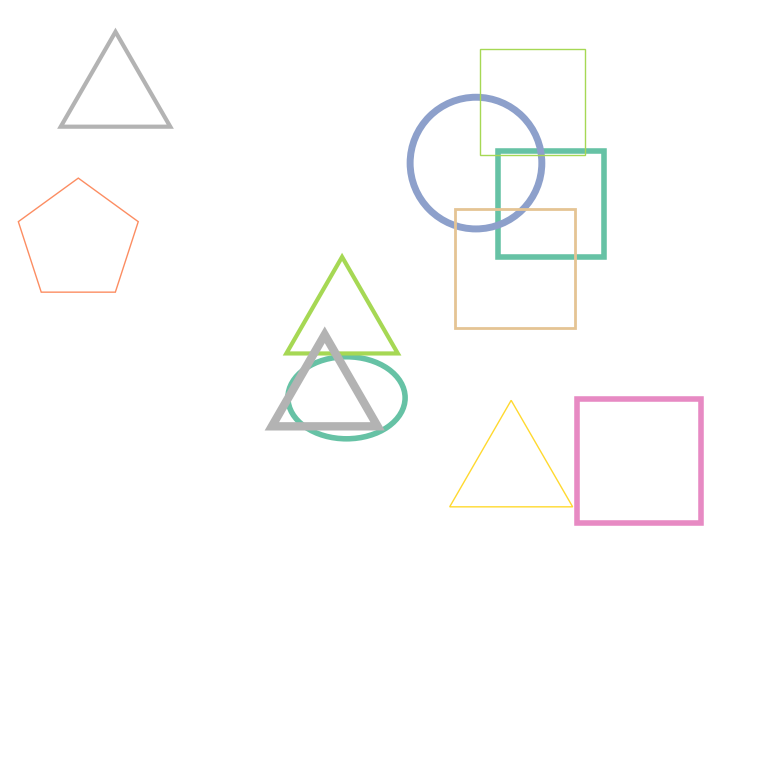[{"shape": "square", "thickness": 2, "radius": 0.34, "center": [0.715, 0.735]}, {"shape": "oval", "thickness": 2, "radius": 0.38, "center": [0.45, 0.483]}, {"shape": "pentagon", "thickness": 0.5, "radius": 0.41, "center": [0.102, 0.687]}, {"shape": "circle", "thickness": 2.5, "radius": 0.43, "center": [0.618, 0.788]}, {"shape": "square", "thickness": 2, "radius": 0.4, "center": [0.83, 0.402]}, {"shape": "triangle", "thickness": 1.5, "radius": 0.42, "center": [0.444, 0.583]}, {"shape": "square", "thickness": 0.5, "radius": 0.34, "center": [0.692, 0.868]}, {"shape": "triangle", "thickness": 0.5, "radius": 0.46, "center": [0.664, 0.388]}, {"shape": "square", "thickness": 1, "radius": 0.39, "center": [0.669, 0.652]}, {"shape": "triangle", "thickness": 3, "radius": 0.4, "center": [0.422, 0.486]}, {"shape": "triangle", "thickness": 1.5, "radius": 0.41, "center": [0.15, 0.877]}]